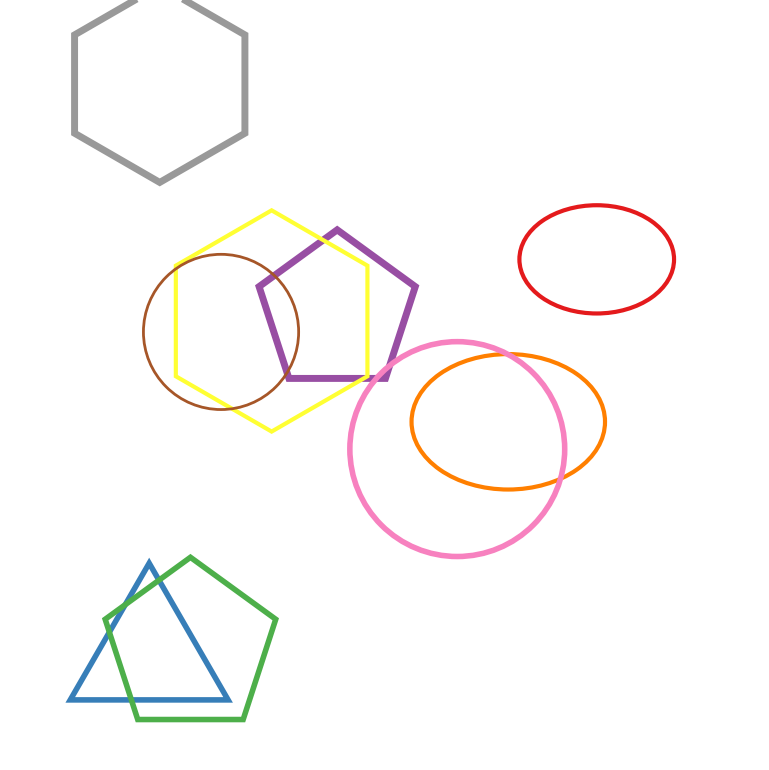[{"shape": "oval", "thickness": 1.5, "radius": 0.5, "center": [0.775, 0.663]}, {"shape": "triangle", "thickness": 2, "radius": 0.59, "center": [0.194, 0.15]}, {"shape": "pentagon", "thickness": 2, "radius": 0.58, "center": [0.247, 0.16]}, {"shape": "pentagon", "thickness": 2.5, "radius": 0.53, "center": [0.438, 0.595]}, {"shape": "oval", "thickness": 1.5, "radius": 0.63, "center": [0.66, 0.452]}, {"shape": "hexagon", "thickness": 1.5, "radius": 0.72, "center": [0.353, 0.583]}, {"shape": "circle", "thickness": 1, "radius": 0.5, "center": [0.287, 0.569]}, {"shape": "circle", "thickness": 2, "radius": 0.7, "center": [0.594, 0.417]}, {"shape": "hexagon", "thickness": 2.5, "radius": 0.64, "center": [0.207, 0.891]}]